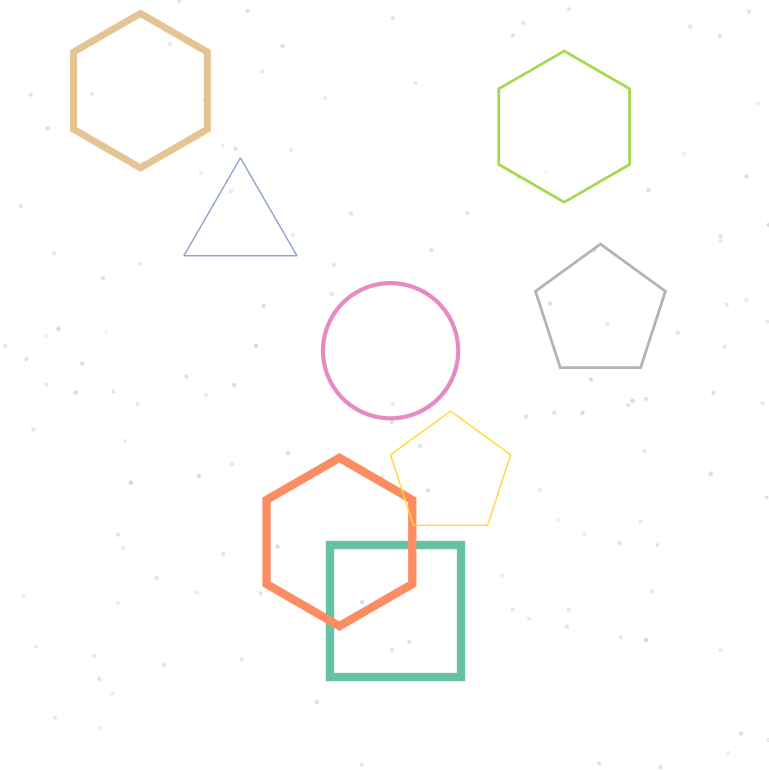[{"shape": "square", "thickness": 3, "radius": 0.43, "center": [0.514, 0.207]}, {"shape": "hexagon", "thickness": 3, "radius": 0.55, "center": [0.441, 0.296]}, {"shape": "triangle", "thickness": 0.5, "radius": 0.42, "center": [0.312, 0.71]}, {"shape": "circle", "thickness": 1.5, "radius": 0.44, "center": [0.507, 0.545]}, {"shape": "hexagon", "thickness": 1, "radius": 0.49, "center": [0.733, 0.836]}, {"shape": "pentagon", "thickness": 0.5, "radius": 0.41, "center": [0.585, 0.384]}, {"shape": "hexagon", "thickness": 2.5, "radius": 0.5, "center": [0.182, 0.882]}, {"shape": "pentagon", "thickness": 1, "radius": 0.44, "center": [0.78, 0.594]}]